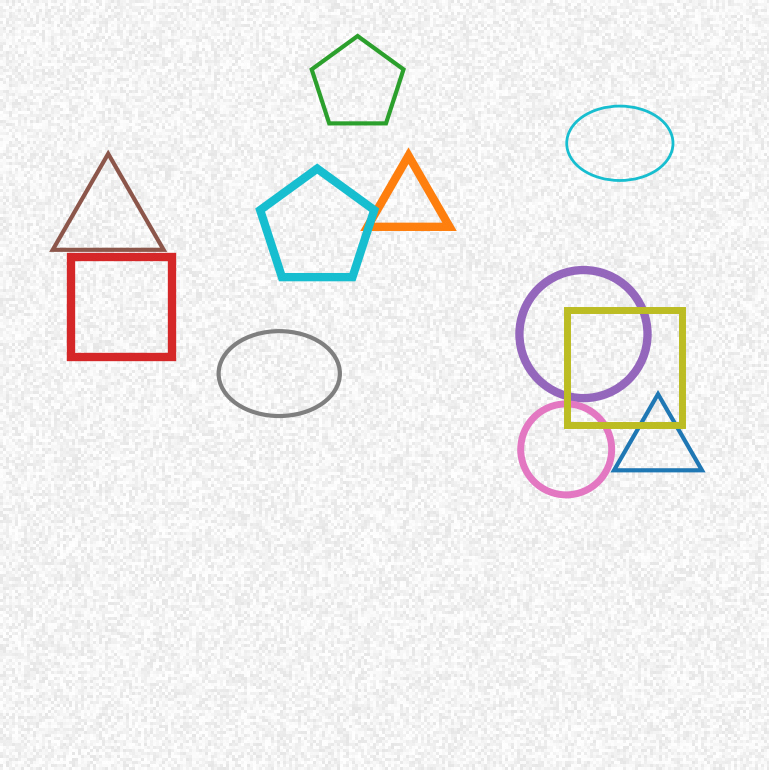[{"shape": "triangle", "thickness": 1.5, "radius": 0.33, "center": [0.855, 0.422]}, {"shape": "triangle", "thickness": 3, "radius": 0.31, "center": [0.531, 0.736]}, {"shape": "pentagon", "thickness": 1.5, "radius": 0.31, "center": [0.464, 0.89]}, {"shape": "square", "thickness": 3, "radius": 0.33, "center": [0.158, 0.602]}, {"shape": "circle", "thickness": 3, "radius": 0.42, "center": [0.758, 0.566]}, {"shape": "triangle", "thickness": 1.5, "radius": 0.42, "center": [0.14, 0.717]}, {"shape": "circle", "thickness": 2.5, "radius": 0.3, "center": [0.735, 0.416]}, {"shape": "oval", "thickness": 1.5, "radius": 0.39, "center": [0.363, 0.515]}, {"shape": "square", "thickness": 2.5, "radius": 0.37, "center": [0.811, 0.523]}, {"shape": "pentagon", "thickness": 3, "radius": 0.39, "center": [0.412, 0.703]}, {"shape": "oval", "thickness": 1, "radius": 0.35, "center": [0.805, 0.814]}]